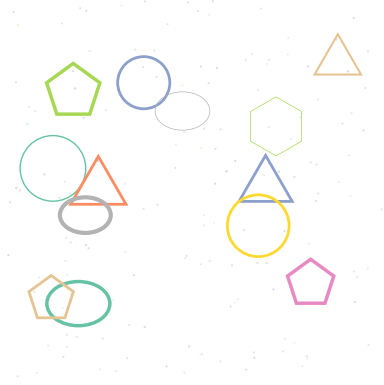[{"shape": "oval", "thickness": 2.5, "radius": 0.41, "center": [0.204, 0.211]}, {"shape": "circle", "thickness": 1, "radius": 0.43, "center": [0.137, 0.563]}, {"shape": "triangle", "thickness": 2, "radius": 0.42, "center": [0.255, 0.511]}, {"shape": "circle", "thickness": 2, "radius": 0.34, "center": [0.373, 0.785]}, {"shape": "triangle", "thickness": 2, "radius": 0.4, "center": [0.69, 0.517]}, {"shape": "pentagon", "thickness": 2.5, "radius": 0.32, "center": [0.807, 0.263]}, {"shape": "pentagon", "thickness": 2.5, "radius": 0.36, "center": [0.19, 0.762]}, {"shape": "hexagon", "thickness": 0.5, "radius": 0.38, "center": [0.717, 0.672]}, {"shape": "circle", "thickness": 2, "radius": 0.4, "center": [0.671, 0.414]}, {"shape": "triangle", "thickness": 1.5, "radius": 0.35, "center": [0.877, 0.841]}, {"shape": "pentagon", "thickness": 2, "radius": 0.3, "center": [0.133, 0.224]}, {"shape": "oval", "thickness": 3, "radius": 0.33, "center": [0.222, 0.441]}, {"shape": "oval", "thickness": 0.5, "radius": 0.36, "center": [0.474, 0.712]}]